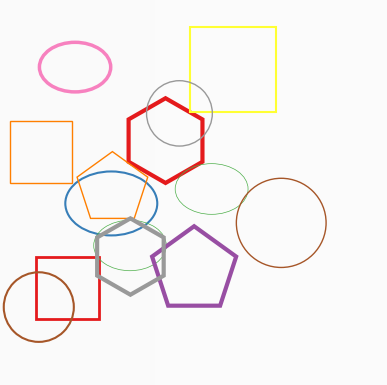[{"shape": "square", "thickness": 2, "radius": 0.4, "center": [0.174, 0.253]}, {"shape": "hexagon", "thickness": 3, "radius": 0.55, "center": [0.427, 0.635]}, {"shape": "oval", "thickness": 1.5, "radius": 0.59, "center": [0.287, 0.472]}, {"shape": "oval", "thickness": 0.5, "radius": 0.47, "center": [0.335, 0.362]}, {"shape": "oval", "thickness": 0.5, "radius": 0.47, "center": [0.546, 0.509]}, {"shape": "pentagon", "thickness": 3, "radius": 0.57, "center": [0.501, 0.298]}, {"shape": "square", "thickness": 1, "radius": 0.4, "center": [0.105, 0.606]}, {"shape": "pentagon", "thickness": 1, "radius": 0.48, "center": [0.29, 0.51]}, {"shape": "square", "thickness": 1.5, "radius": 0.55, "center": [0.602, 0.819]}, {"shape": "circle", "thickness": 1.5, "radius": 0.45, "center": [0.1, 0.202]}, {"shape": "circle", "thickness": 1, "radius": 0.58, "center": [0.726, 0.421]}, {"shape": "oval", "thickness": 2.5, "radius": 0.46, "center": [0.194, 0.826]}, {"shape": "hexagon", "thickness": 3, "radius": 0.5, "center": [0.337, 0.334]}, {"shape": "circle", "thickness": 1, "radius": 0.42, "center": [0.463, 0.706]}]